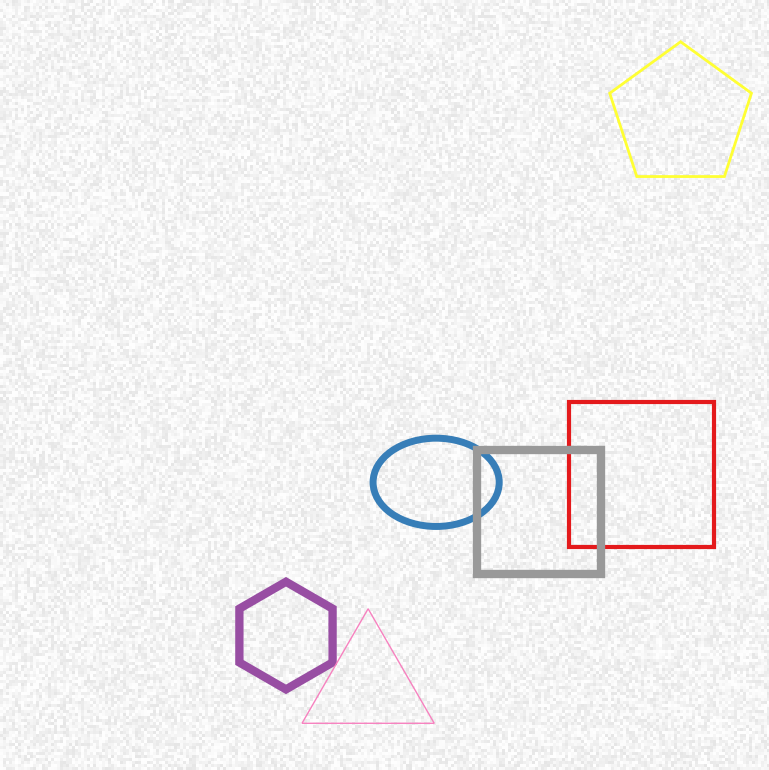[{"shape": "square", "thickness": 1.5, "radius": 0.47, "center": [0.833, 0.383]}, {"shape": "oval", "thickness": 2.5, "radius": 0.41, "center": [0.566, 0.374]}, {"shape": "hexagon", "thickness": 3, "radius": 0.35, "center": [0.371, 0.175]}, {"shape": "pentagon", "thickness": 1, "radius": 0.48, "center": [0.884, 0.849]}, {"shape": "triangle", "thickness": 0.5, "radius": 0.5, "center": [0.478, 0.11]}, {"shape": "square", "thickness": 3, "radius": 0.4, "center": [0.7, 0.335]}]